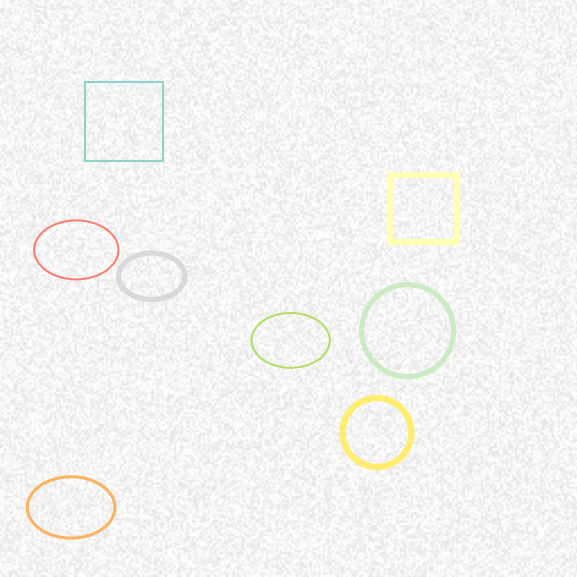[{"shape": "square", "thickness": 1, "radius": 0.34, "center": [0.215, 0.789]}, {"shape": "square", "thickness": 3, "radius": 0.29, "center": [0.734, 0.639]}, {"shape": "oval", "thickness": 1, "radius": 0.36, "center": [0.132, 0.566]}, {"shape": "oval", "thickness": 1.5, "radius": 0.38, "center": [0.123, 0.12]}, {"shape": "oval", "thickness": 1, "radius": 0.34, "center": [0.503, 0.41]}, {"shape": "oval", "thickness": 2.5, "radius": 0.29, "center": [0.263, 0.521]}, {"shape": "circle", "thickness": 2.5, "radius": 0.4, "center": [0.706, 0.427]}, {"shape": "circle", "thickness": 3, "radius": 0.3, "center": [0.653, 0.25]}]